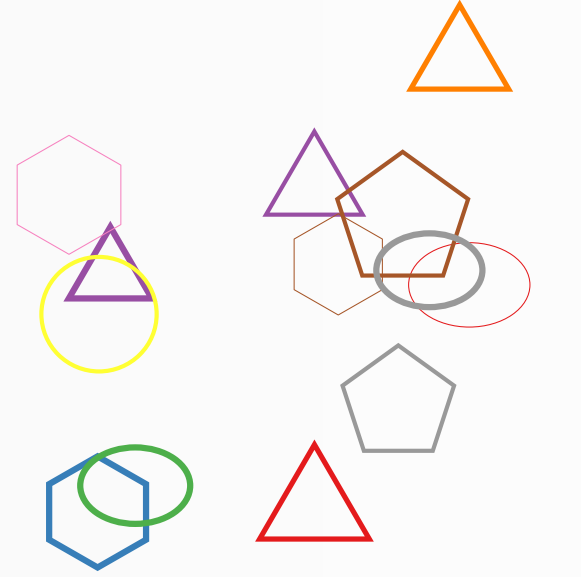[{"shape": "triangle", "thickness": 2.5, "radius": 0.54, "center": [0.541, 0.12]}, {"shape": "oval", "thickness": 0.5, "radius": 0.52, "center": [0.807, 0.506]}, {"shape": "hexagon", "thickness": 3, "radius": 0.48, "center": [0.168, 0.113]}, {"shape": "oval", "thickness": 3, "radius": 0.47, "center": [0.233, 0.158]}, {"shape": "triangle", "thickness": 3, "radius": 0.41, "center": [0.19, 0.524]}, {"shape": "triangle", "thickness": 2, "radius": 0.48, "center": [0.541, 0.675]}, {"shape": "triangle", "thickness": 2.5, "radius": 0.49, "center": [0.791, 0.894]}, {"shape": "circle", "thickness": 2, "radius": 0.5, "center": [0.17, 0.455]}, {"shape": "pentagon", "thickness": 2, "radius": 0.59, "center": [0.693, 0.618]}, {"shape": "hexagon", "thickness": 0.5, "radius": 0.44, "center": [0.582, 0.541]}, {"shape": "hexagon", "thickness": 0.5, "radius": 0.51, "center": [0.119, 0.662]}, {"shape": "oval", "thickness": 3, "radius": 0.46, "center": [0.739, 0.531]}, {"shape": "pentagon", "thickness": 2, "radius": 0.5, "center": [0.685, 0.3]}]